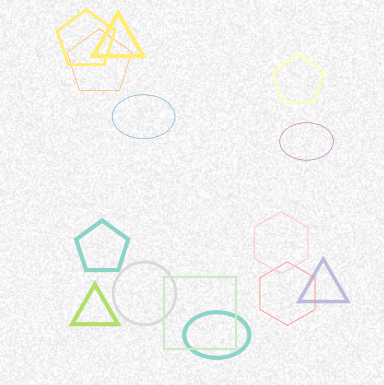[{"shape": "pentagon", "thickness": 3, "radius": 0.36, "center": [0.265, 0.356]}, {"shape": "oval", "thickness": 3, "radius": 0.42, "center": [0.563, 0.13]}, {"shape": "pentagon", "thickness": 1.5, "radius": 0.35, "center": [0.775, 0.791]}, {"shape": "triangle", "thickness": 2.5, "radius": 0.37, "center": [0.84, 0.254]}, {"shape": "hexagon", "thickness": 0.5, "radius": 0.41, "center": [0.747, 0.237]}, {"shape": "oval", "thickness": 0.5, "radius": 0.41, "center": [0.373, 0.697]}, {"shape": "pentagon", "thickness": 0.5, "radius": 0.44, "center": [0.258, 0.837]}, {"shape": "triangle", "thickness": 3, "radius": 0.34, "center": [0.247, 0.192]}, {"shape": "hexagon", "thickness": 1, "radius": 0.4, "center": [0.73, 0.369]}, {"shape": "circle", "thickness": 2, "radius": 0.41, "center": [0.375, 0.238]}, {"shape": "oval", "thickness": 0.5, "radius": 0.35, "center": [0.796, 0.633]}, {"shape": "square", "thickness": 1.5, "radius": 0.47, "center": [0.521, 0.187]}, {"shape": "triangle", "thickness": 3, "radius": 0.38, "center": [0.307, 0.892]}, {"shape": "pentagon", "thickness": 2, "radius": 0.39, "center": [0.224, 0.896]}]